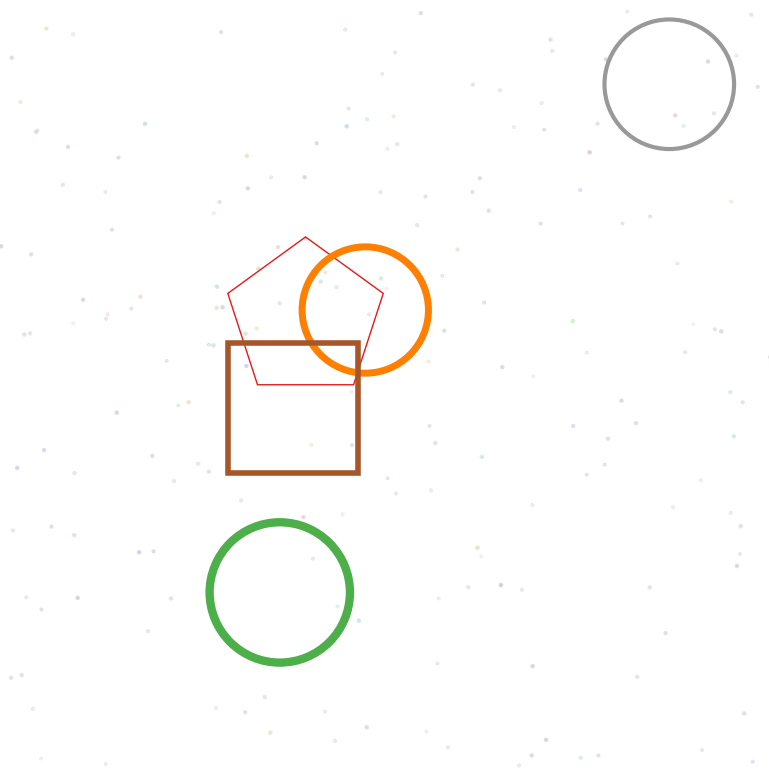[{"shape": "pentagon", "thickness": 0.5, "radius": 0.53, "center": [0.397, 0.586]}, {"shape": "circle", "thickness": 3, "radius": 0.46, "center": [0.363, 0.231]}, {"shape": "circle", "thickness": 2.5, "radius": 0.41, "center": [0.474, 0.597]}, {"shape": "square", "thickness": 2, "radius": 0.42, "center": [0.381, 0.471]}, {"shape": "circle", "thickness": 1.5, "radius": 0.42, "center": [0.869, 0.891]}]